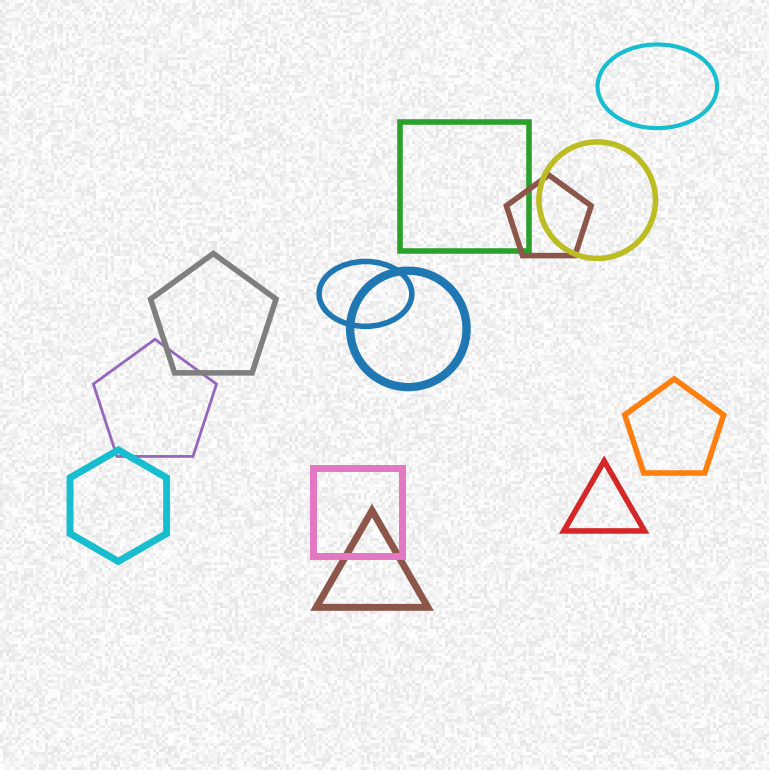[{"shape": "oval", "thickness": 2, "radius": 0.3, "center": [0.475, 0.618]}, {"shape": "circle", "thickness": 3, "radius": 0.38, "center": [0.53, 0.573]}, {"shape": "pentagon", "thickness": 2, "radius": 0.34, "center": [0.876, 0.44]}, {"shape": "square", "thickness": 2, "radius": 0.42, "center": [0.603, 0.757]}, {"shape": "triangle", "thickness": 2, "radius": 0.3, "center": [0.785, 0.341]}, {"shape": "pentagon", "thickness": 1, "radius": 0.42, "center": [0.201, 0.475]}, {"shape": "pentagon", "thickness": 2, "radius": 0.29, "center": [0.713, 0.715]}, {"shape": "triangle", "thickness": 2.5, "radius": 0.42, "center": [0.483, 0.253]}, {"shape": "square", "thickness": 2.5, "radius": 0.29, "center": [0.464, 0.335]}, {"shape": "pentagon", "thickness": 2, "radius": 0.43, "center": [0.277, 0.585]}, {"shape": "circle", "thickness": 2, "radius": 0.38, "center": [0.776, 0.74]}, {"shape": "oval", "thickness": 1.5, "radius": 0.39, "center": [0.854, 0.888]}, {"shape": "hexagon", "thickness": 2.5, "radius": 0.36, "center": [0.154, 0.343]}]